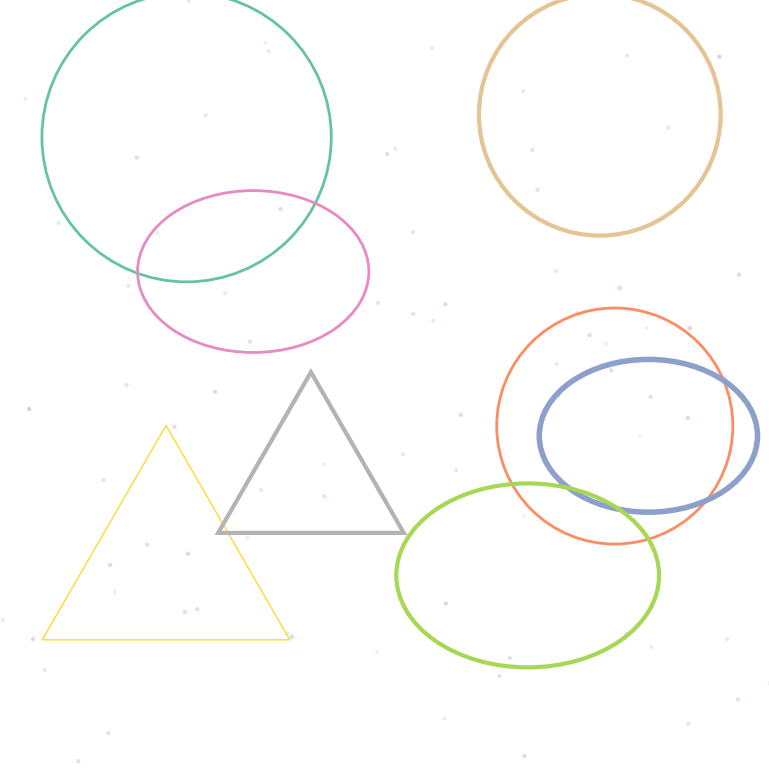[{"shape": "circle", "thickness": 1, "radius": 0.94, "center": [0.242, 0.822]}, {"shape": "circle", "thickness": 1, "radius": 0.77, "center": [0.798, 0.447]}, {"shape": "oval", "thickness": 2, "radius": 0.71, "center": [0.842, 0.434]}, {"shape": "oval", "thickness": 1, "radius": 0.75, "center": [0.329, 0.647]}, {"shape": "oval", "thickness": 1.5, "radius": 0.85, "center": [0.685, 0.253]}, {"shape": "triangle", "thickness": 0.5, "radius": 0.93, "center": [0.216, 0.262]}, {"shape": "circle", "thickness": 1.5, "radius": 0.78, "center": [0.779, 0.851]}, {"shape": "triangle", "thickness": 1.5, "radius": 0.7, "center": [0.404, 0.377]}]